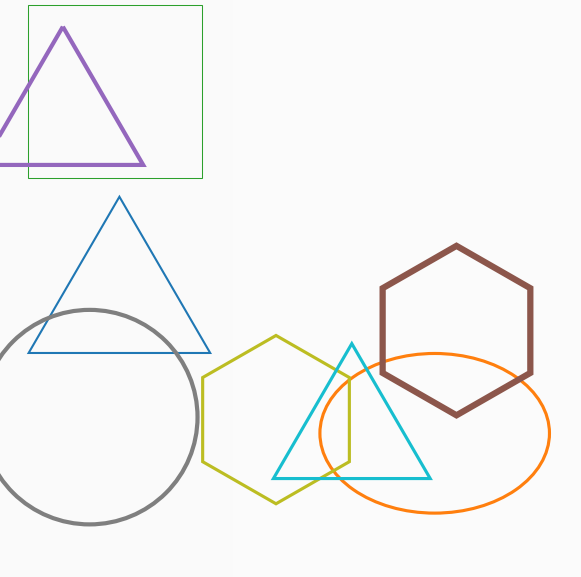[{"shape": "triangle", "thickness": 1, "radius": 0.9, "center": [0.205, 0.478]}, {"shape": "oval", "thickness": 1.5, "radius": 0.99, "center": [0.748, 0.249]}, {"shape": "square", "thickness": 0.5, "radius": 0.75, "center": [0.198, 0.84]}, {"shape": "triangle", "thickness": 2, "radius": 0.8, "center": [0.108, 0.793]}, {"shape": "hexagon", "thickness": 3, "radius": 0.73, "center": [0.785, 0.427]}, {"shape": "circle", "thickness": 2, "radius": 0.93, "center": [0.154, 0.277]}, {"shape": "hexagon", "thickness": 1.5, "radius": 0.73, "center": [0.475, 0.273]}, {"shape": "triangle", "thickness": 1.5, "radius": 0.78, "center": [0.605, 0.248]}]